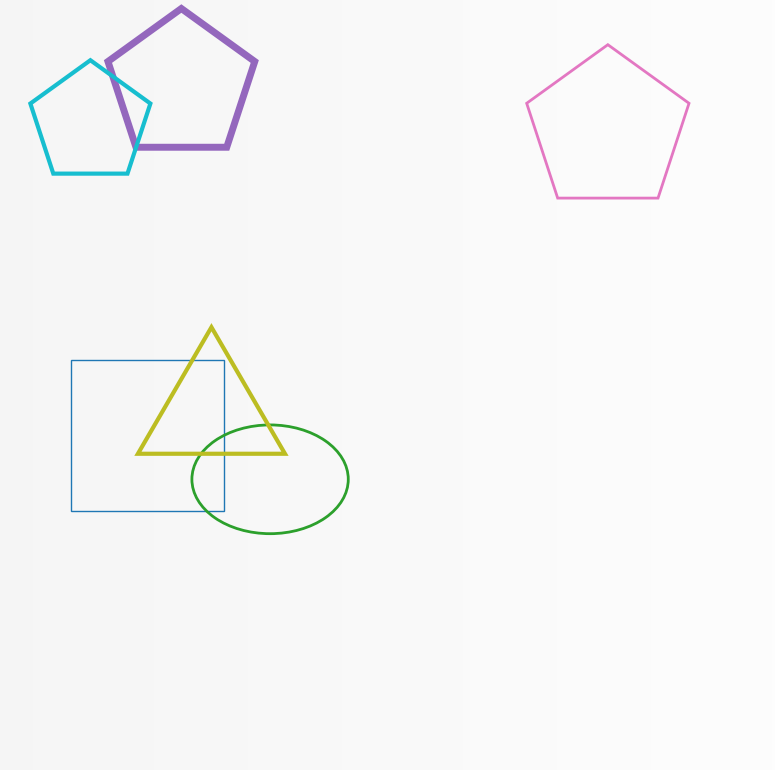[{"shape": "square", "thickness": 0.5, "radius": 0.49, "center": [0.19, 0.434]}, {"shape": "oval", "thickness": 1, "radius": 0.5, "center": [0.348, 0.378]}, {"shape": "pentagon", "thickness": 2.5, "radius": 0.5, "center": [0.234, 0.889]}, {"shape": "pentagon", "thickness": 1, "radius": 0.55, "center": [0.784, 0.832]}, {"shape": "triangle", "thickness": 1.5, "radius": 0.55, "center": [0.273, 0.465]}, {"shape": "pentagon", "thickness": 1.5, "radius": 0.41, "center": [0.117, 0.84]}]